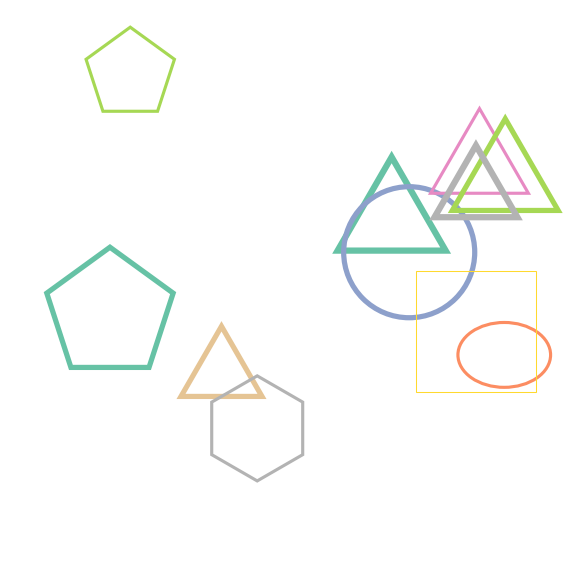[{"shape": "pentagon", "thickness": 2.5, "radius": 0.58, "center": [0.19, 0.456]}, {"shape": "triangle", "thickness": 3, "radius": 0.54, "center": [0.678, 0.619]}, {"shape": "oval", "thickness": 1.5, "radius": 0.4, "center": [0.873, 0.385]}, {"shape": "circle", "thickness": 2.5, "radius": 0.57, "center": [0.709, 0.562]}, {"shape": "triangle", "thickness": 1.5, "radius": 0.49, "center": [0.83, 0.713]}, {"shape": "triangle", "thickness": 2.5, "radius": 0.53, "center": [0.875, 0.688]}, {"shape": "pentagon", "thickness": 1.5, "radius": 0.4, "center": [0.226, 0.872]}, {"shape": "square", "thickness": 0.5, "radius": 0.52, "center": [0.824, 0.425]}, {"shape": "triangle", "thickness": 2.5, "radius": 0.4, "center": [0.384, 0.353]}, {"shape": "hexagon", "thickness": 1.5, "radius": 0.45, "center": [0.445, 0.257]}, {"shape": "triangle", "thickness": 3, "radius": 0.41, "center": [0.824, 0.664]}]